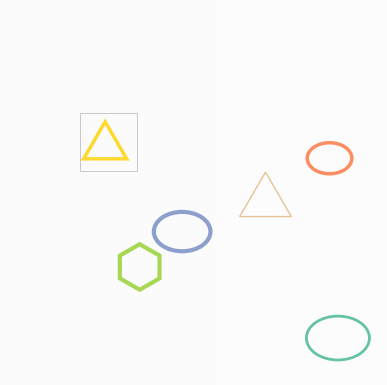[{"shape": "oval", "thickness": 2, "radius": 0.41, "center": [0.872, 0.122]}, {"shape": "oval", "thickness": 2.5, "radius": 0.29, "center": [0.85, 0.589]}, {"shape": "oval", "thickness": 3, "radius": 0.37, "center": [0.47, 0.399]}, {"shape": "hexagon", "thickness": 3, "radius": 0.3, "center": [0.36, 0.307]}, {"shape": "triangle", "thickness": 2.5, "radius": 0.32, "center": [0.271, 0.62]}, {"shape": "triangle", "thickness": 1, "radius": 0.39, "center": [0.685, 0.476]}, {"shape": "square", "thickness": 0.5, "radius": 0.37, "center": [0.28, 0.631]}]